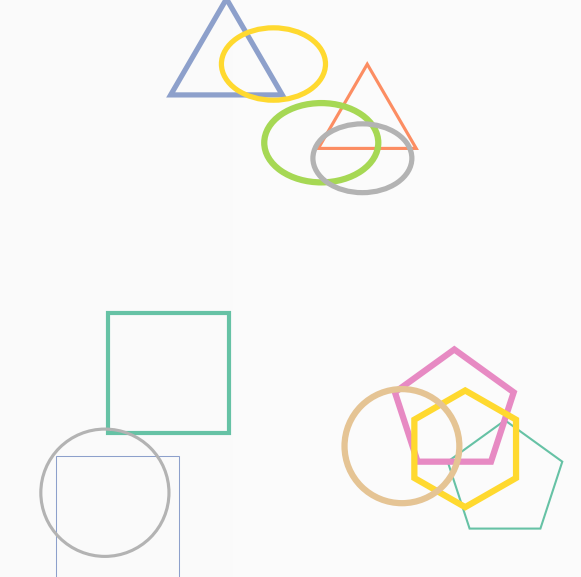[{"shape": "square", "thickness": 2, "radius": 0.52, "center": [0.289, 0.353]}, {"shape": "pentagon", "thickness": 1, "radius": 0.52, "center": [0.869, 0.168]}, {"shape": "triangle", "thickness": 1.5, "radius": 0.49, "center": [0.632, 0.791]}, {"shape": "square", "thickness": 0.5, "radius": 0.53, "center": [0.202, 0.104]}, {"shape": "triangle", "thickness": 2.5, "radius": 0.55, "center": [0.39, 0.89]}, {"shape": "pentagon", "thickness": 3, "radius": 0.54, "center": [0.782, 0.287]}, {"shape": "oval", "thickness": 3, "radius": 0.49, "center": [0.553, 0.752]}, {"shape": "oval", "thickness": 2.5, "radius": 0.45, "center": [0.47, 0.888]}, {"shape": "hexagon", "thickness": 3, "radius": 0.5, "center": [0.8, 0.222]}, {"shape": "circle", "thickness": 3, "radius": 0.49, "center": [0.692, 0.227]}, {"shape": "oval", "thickness": 2.5, "radius": 0.43, "center": [0.623, 0.725]}, {"shape": "circle", "thickness": 1.5, "radius": 0.55, "center": [0.18, 0.146]}]